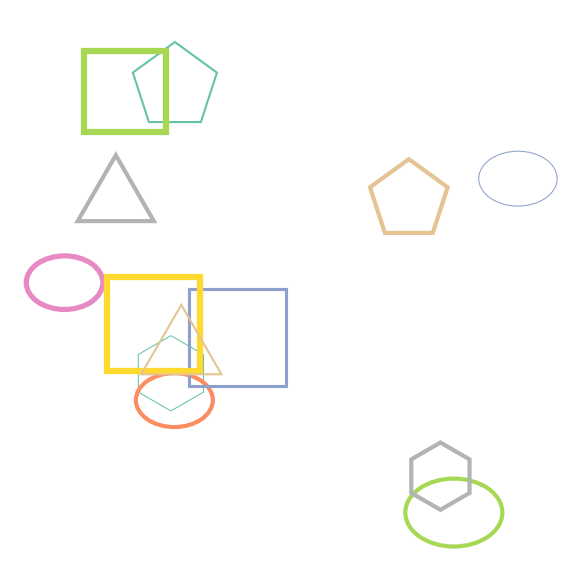[{"shape": "pentagon", "thickness": 1, "radius": 0.38, "center": [0.303, 0.85]}, {"shape": "hexagon", "thickness": 0.5, "radius": 0.33, "center": [0.296, 0.353]}, {"shape": "oval", "thickness": 2, "radius": 0.33, "center": [0.302, 0.306]}, {"shape": "oval", "thickness": 0.5, "radius": 0.34, "center": [0.897, 0.69]}, {"shape": "square", "thickness": 1.5, "radius": 0.42, "center": [0.412, 0.414]}, {"shape": "oval", "thickness": 2.5, "radius": 0.33, "center": [0.112, 0.51]}, {"shape": "square", "thickness": 3, "radius": 0.35, "center": [0.216, 0.84]}, {"shape": "oval", "thickness": 2, "radius": 0.42, "center": [0.786, 0.112]}, {"shape": "square", "thickness": 3, "radius": 0.4, "center": [0.266, 0.438]}, {"shape": "pentagon", "thickness": 2, "radius": 0.35, "center": [0.708, 0.653]}, {"shape": "triangle", "thickness": 1, "radius": 0.4, "center": [0.314, 0.391]}, {"shape": "triangle", "thickness": 2, "radius": 0.38, "center": [0.2, 0.654]}, {"shape": "hexagon", "thickness": 2, "radius": 0.29, "center": [0.763, 0.175]}]